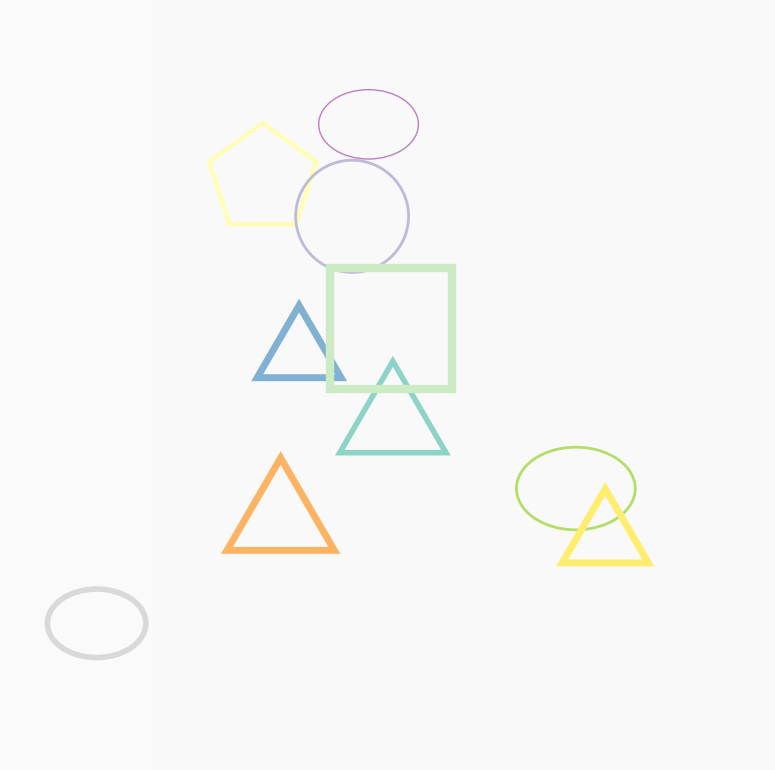[{"shape": "triangle", "thickness": 2, "radius": 0.4, "center": [0.507, 0.452]}, {"shape": "pentagon", "thickness": 1.5, "radius": 0.36, "center": [0.339, 0.768]}, {"shape": "circle", "thickness": 1, "radius": 0.36, "center": [0.454, 0.719]}, {"shape": "triangle", "thickness": 2.5, "radius": 0.31, "center": [0.386, 0.541]}, {"shape": "triangle", "thickness": 2.5, "radius": 0.4, "center": [0.362, 0.325]}, {"shape": "oval", "thickness": 1, "radius": 0.38, "center": [0.743, 0.366]}, {"shape": "oval", "thickness": 2, "radius": 0.32, "center": [0.125, 0.191]}, {"shape": "oval", "thickness": 0.5, "radius": 0.32, "center": [0.476, 0.839]}, {"shape": "square", "thickness": 3, "radius": 0.39, "center": [0.504, 0.574]}, {"shape": "triangle", "thickness": 2.5, "radius": 0.32, "center": [0.781, 0.301]}]